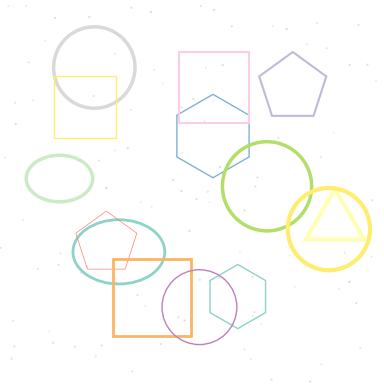[{"shape": "oval", "thickness": 2, "radius": 0.6, "center": [0.309, 0.346]}, {"shape": "hexagon", "thickness": 1, "radius": 0.42, "center": [0.618, 0.23]}, {"shape": "triangle", "thickness": 3, "radius": 0.44, "center": [0.87, 0.422]}, {"shape": "pentagon", "thickness": 1.5, "radius": 0.46, "center": [0.76, 0.773]}, {"shape": "pentagon", "thickness": 0.5, "radius": 0.42, "center": [0.276, 0.368]}, {"shape": "hexagon", "thickness": 1, "radius": 0.54, "center": [0.553, 0.647]}, {"shape": "square", "thickness": 2, "radius": 0.5, "center": [0.395, 0.227]}, {"shape": "circle", "thickness": 2.5, "radius": 0.58, "center": [0.694, 0.516]}, {"shape": "square", "thickness": 1.5, "radius": 0.46, "center": [0.555, 0.773]}, {"shape": "circle", "thickness": 2.5, "radius": 0.53, "center": [0.245, 0.825]}, {"shape": "circle", "thickness": 1, "radius": 0.49, "center": [0.518, 0.202]}, {"shape": "oval", "thickness": 2.5, "radius": 0.43, "center": [0.154, 0.536]}, {"shape": "circle", "thickness": 3, "radius": 0.53, "center": [0.854, 0.405]}, {"shape": "square", "thickness": 1, "radius": 0.4, "center": [0.22, 0.722]}]